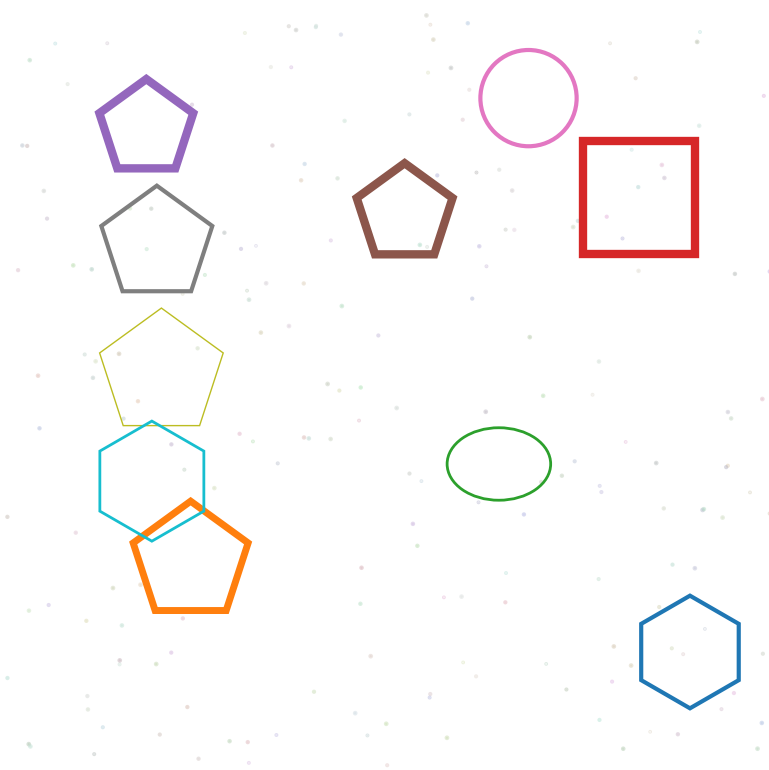[{"shape": "hexagon", "thickness": 1.5, "radius": 0.37, "center": [0.896, 0.153]}, {"shape": "pentagon", "thickness": 2.5, "radius": 0.39, "center": [0.248, 0.271]}, {"shape": "oval", "thickness": 1, "radius": 0.34, "center": [0.648, 0.397]}, {"shape": "square", "thickness": 3, "radius": 0.37, "center": [0.83, 0.744]}, {"shape": "pentagon", "thickness": 3, "radius": 0.32, "center": [0.19, 0.833]}, {"shape": "pentagon", "thickness": 3, "radius": 0.33, "center": [0.525, 0.723]}, {"shape": "circle", "thickness": 1.5, "radius": 0.31, "center": [0.686, 0.873]}, {"shape": "pentagon", "thickness": 1.5, "radius": 0.38, "center": [0.204, 0.683]}, {"shape": "pentagon", "thickness": 0.5, "radius": 0.42, "center": [0.21, 0.516]}, {"shape": "hexagon", "thickness": 1, "radius": 0.39, "center": [0.197, 0.375]}]